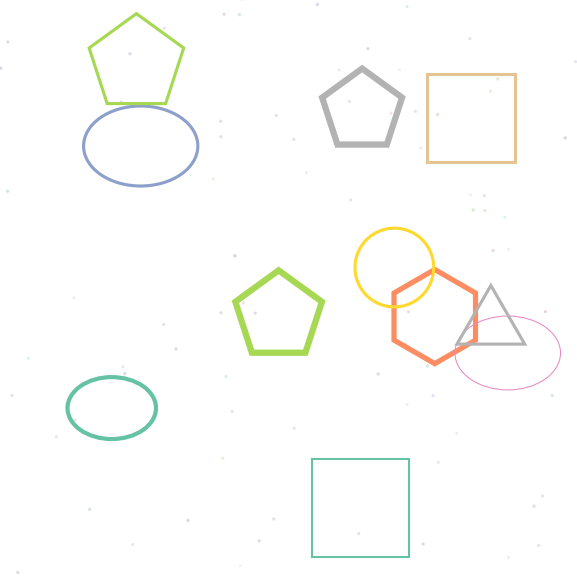[{"shape": "oval", "thickness": 2, "radius": 0.38, "center": [0.194, 0.293]}, {"shape": "square", "thickness": 1, "radius": 0.42, "center": [0.624, 0.12]}, {"shape": "hexagon", "thickness": 2.5, "radius": 0.41, "center": [0.753, 0.451]}, {"shape": "oval", "thickness": 1.5, "radius": 0.49, "center": [0.244, 0.746]}, {"shape": "oval", "thickness": 0.5, "radius": 0.46, "center": [0.879, 0.388]}, {"shape": "pentagon", "thickness": 1.5, "radius": 0.43, "center": [0.236, 0.889]}, {"shape": "pentagon", "thickness": 3, "radius": 0.39, "center": [0.482, 0.452]}, {"shape": "circle", "thickness": 1.5, "radius": 0.34, "center": [0.683, 0.536]}, {"shape": "square", "thickness": 1.5, "radius": 0.38, "center": [0.815, 0.795]}, {"shape": "pentagon", "thickness": 3, "radius": 0.36, "center": [0.627, 0.808]}, {"shape": "triangle", "thickness": 1.5, "radius": 0.34, "center": [0.85, 0.437]}]